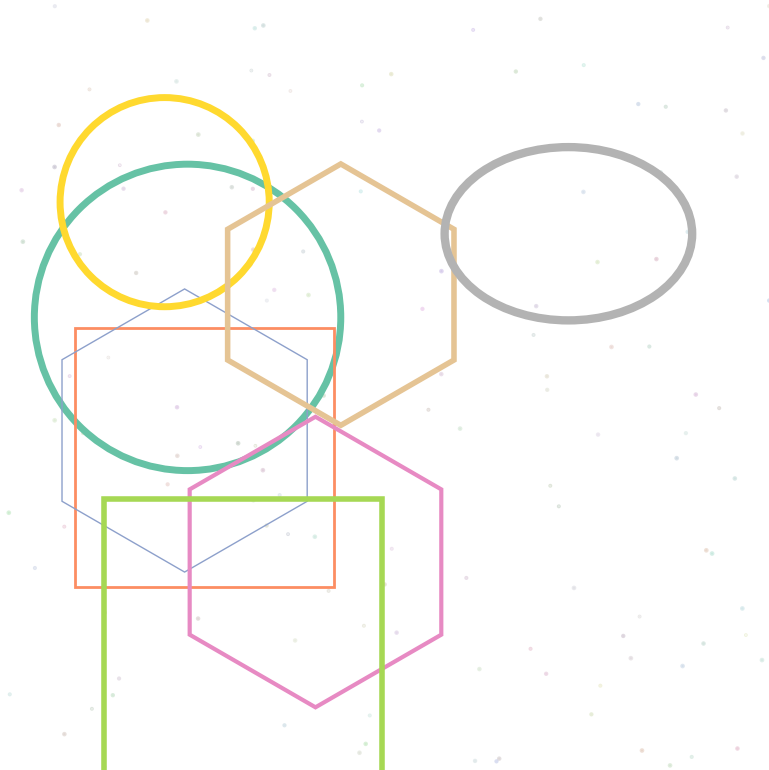[{"shape": "circle", "thickness": 2.5, "radius": 0.99, "center": [0.244, 0.588]}, {"shape": "square", "thickness": 1, "radius": 0.84, "center": [0.265, 0.406]}, {"shape": "hexagon", "thickness": 0.5, "radius": 0.92, "center": [0.24, 0.441]}, {"shape": "hexagon", "thickness": 1.5, "radius": 0.94, "center": [0.41, 0.27]}, {"shape": "square", "thickness": 2, "radius": 0.9, "center": [0.316, 0.171]}, {"shape": "circle", "thickness": 2.5, "radius": 0.68, "center": [0.214, 0.737]}, {"shape": "hexagon", "thickness": 2, "radius": 0.85, "center": [0.443, 0.617]}, {"shape": "oval", "thickness": 3, "radius": 0.8, "center": [0.738, 0.696]}]